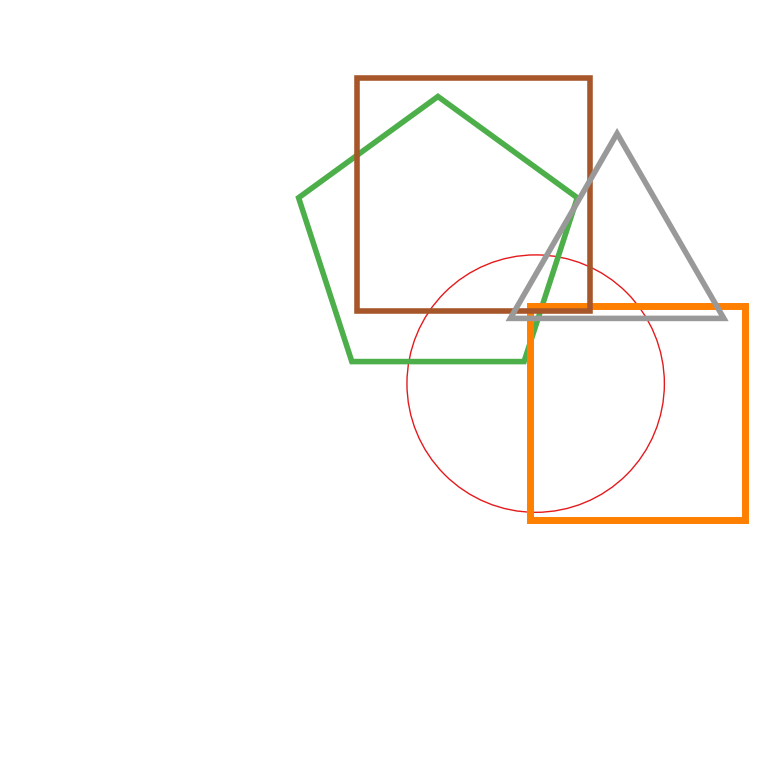[{"shape": "circle", "thickness": 0.5, "radius": 0.84, "center": [0.696, 0.502]}, {"shape": "pentagon", "thickness": 2, "radius": 0.95, "center": [0.569, 0.684]}, {"shape": "square", "thickness": 2.5, "radius": 0.7, "center": [0.828, 0.464]}, {"shape": "square", "thickness": 2, "radius": 0.76, "center": [0.615, 0.748]}, {"shape": "triangle", "thickness": 2, "radius": 0.8, "center": [0.801, 0.667]}]